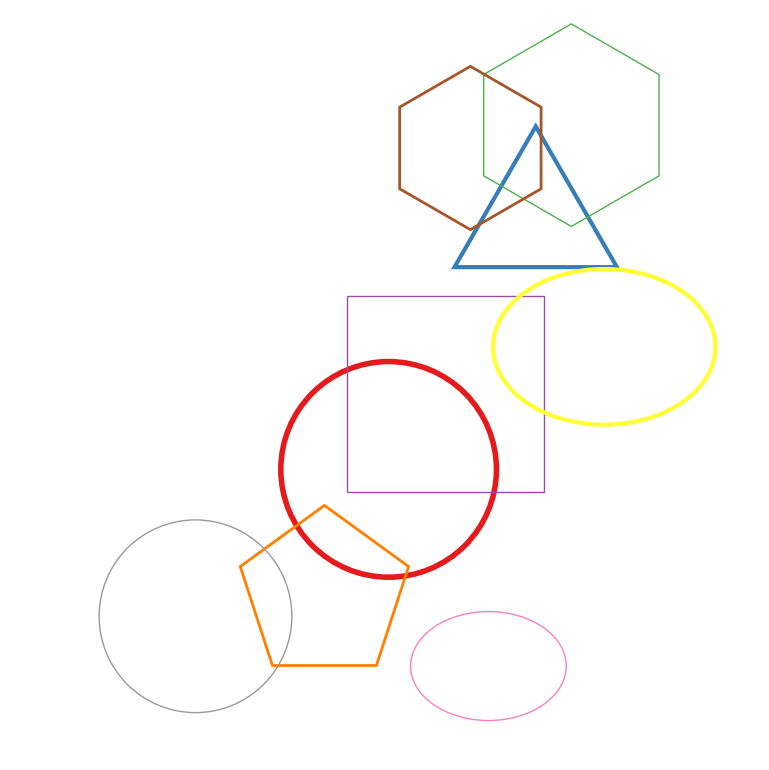[{"shape": "circle", "thickness": 2, "radius": 0.7, "center": [0.505, 0.39]}, {"shape": "triangle", "thickness": 1.5, "radius": 0.61, "center": [0.696, 0.714]}, {"shape": "hexagon", "thickness": 0.5, "radius": 0.66, "center": [0.742, 0.837]}, {"shape": "square", "thickness": 0.5, "radius": 0.64, "center": [0.579, 0.488]}, {"shape": "pentagon", "thickness": 1, "radius": 0.57, "center": [0.421, 0.229]}, {"shape": "oval", "thickness": 1.5, "radius": 0.72, "center": [0.785, 0.55]}, {"shape": "hexagon", "thickness": 1, "radius": 0.53, "center": [0.611, 0.808]}, {"shape": "oval", "thickness": 0.5, "radius": 0.51, "center": [0.634, 0.135]}, {"shape": "circle", "thickness": 0.5, "radius": 0.63, "center": [0.254, 0.2]}]